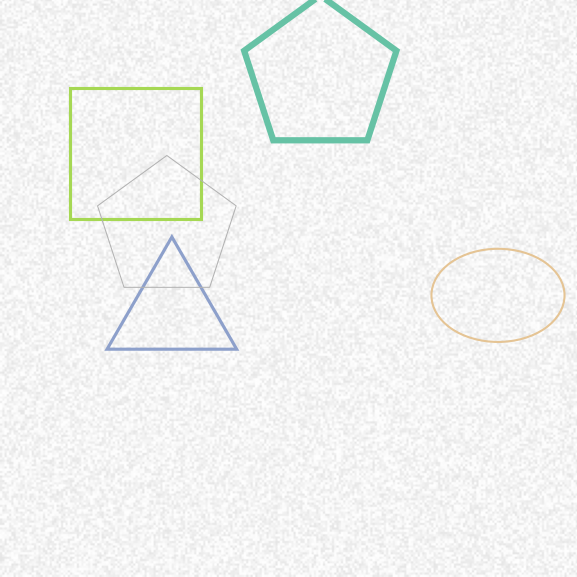[{"shape": "pentagon", "thickness": 3, "radius": 0.69, "center": [0.555, 0.868]}, {"shape": "triangle", "thickness": 1.5, "radius": 0.65, "center": [0.298, 0.459]}, {"shape": "square", "thickness": 1.5, "radius": 0.57, "center": [0.234, 0.734]}, {"shape": "oval", "thickness": 1, "radius": 0.58, "center": [0.862, 0.488]}, {"shape": "pentagon", "thickness": 0.5, "radius": 0.63, "center": [0.289, 0.604]}]